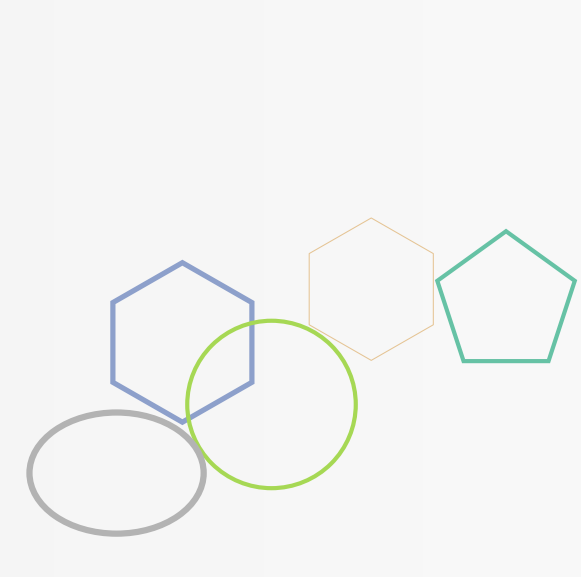[{"shape": "pentagon", "thickness": 2, "radius": 0.62, "center": [0.871, 0.474]}, {"shape": "hexagon", "thickness": 2.5, "radius": 0.69, "center": [0.314, 0.406]}, {"shape": "circle", "thickness": 2, "radius": 0.72, "center": [0.467, 0.299]}, {"shape": "hexagon", "thickness": 0.5, "radius": 0.62, "center": [0.639, 0.498]}, {"shape": "oval", "thickness": 3, "radius": 0.75, "center": [0.201, 0.18]}]